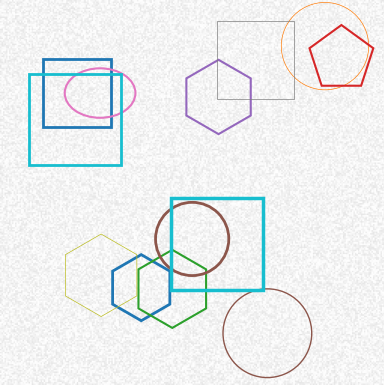[{"shape": "square", "thickness": 2, "radius": 0.45, "center": [0.2, 0.759]}, {"shape": "hexagon", "thickness": 2, "radius": 0.43, "center": [0.367, 0.253]}, {"shape": "circle", "thickness": 0.5, "radius": 0.57, "center": [0.844, 0.88]}, {"shape": "hexagon", "thickness": 1.5, "radius": 0.51, "center": [0.447, 0.25]}, {"shape": "pentagon", "thickness": 1.5, "radius": 0.44, "center": [0.887, 0.848]}, {"shape": "hexagon", "thickness": 1.5, "radius": 0.48, "center": [0.568, 0.748]}, {"shape": "circle", "thickness": 2, "radius": 0.48, "center": [0.499, 0.379]}, {"shape": "circle", "thickness": 1, "radius": 0.58, "center": [0.694, 0.135]}, {"shape": "oval", "thickness": 1.5, "radius": 0.46, "center": [0.26, 0.758]}, {"shape": "square", "thickness": 0.5, "radius": 0.5, "center": [0.664, 0.844]}, {"shape": "hexagon", "thickness": 0.5, "radius": 0.54, "center": [0.263, 0.285]}, {"shape": "square", "thickness": 2.5, "radius": 0.6, "center": [0.564, 0.365]}, {"shape": "square", "thickness": 2, "radius": 0.59, "center": [0.195, 0.69]}]